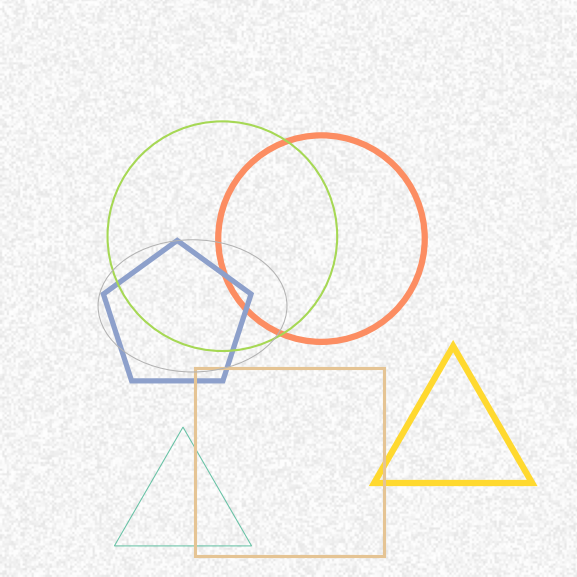[{"shape": "triangle", "thickness": 0.5, "radius": 0.69, "center": [0.317, 0.122]}, {"shape": "circle", "thickness": 3, "radius": 0.89, "center": [0.557, 0.586]}, {"shape": "pentagon", "thickness": 2.5, "radius": 0.67, "center": [0.307, 0.448]}, {"shape": "circle", "thickness": 1, "radius": 0.99, "center": [0.385, 0.59]}, {"shape": "triangle", "thickness": 3, "radius": 0.79, "center": [0.785, 0.242]}, {"shape": "square", "thickness": 1.5, "radius": 0.82, "center": [0.501, 0.199]}, {"shape": "oval", "thickness": 0.5, "radius": 0.82, "center": [0.333, 0.469]}]